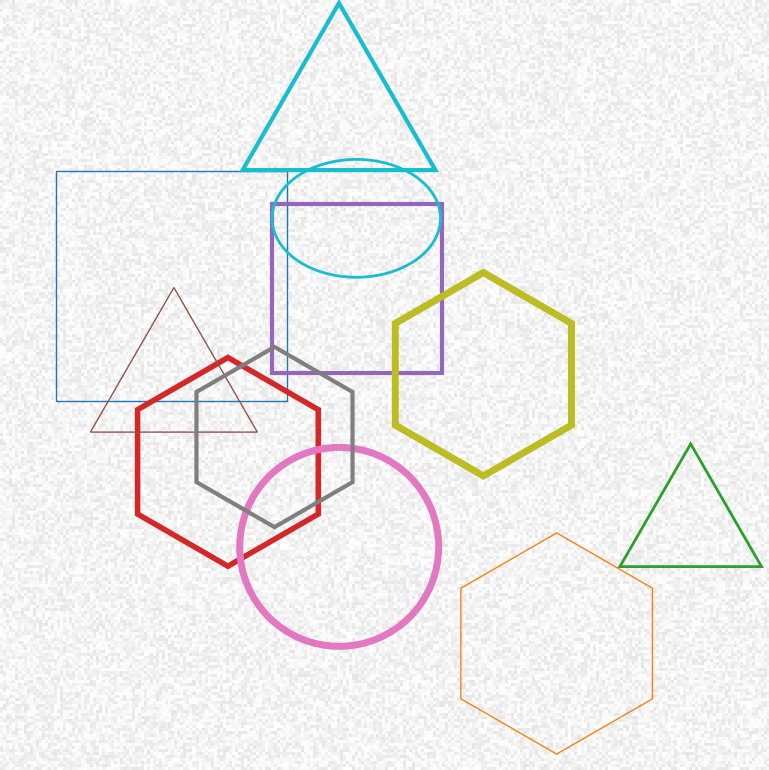[{"shape": "square", "thickness": 0.5, "radius": 0.75, "center": [0.223, 0.629]}, {"shape": "hexagon", "thickness": 0.5, "radius": 0.72, "center": [0.723, 0.164]}, {"shape": "triangle", "thickness": 1, "radius": 0.53, "center": [0.897, 0.317]}, {"shape": "hexagon", "thickness": 2, "radius": 0.68, "center": [0.296, 0.4]}, {"shape": "square", "thickness": 1.5, "radius": 0.55, "center": [0.464, 0.626]}, {"shape": "triangle", "thickness": 0.5, "radius": 0.63, "center": [0.226, 0.501]}, {"shape": "circle", "thickness": 2.5, "radius": 0.65, "center": [0.441, 0.29]}, {"shape": "hexagon", "thickness": 1.5, "radius": 0.59, "center": [0.357, 0.432]}, {"shape": "hexagon", "thickness": 2.5, "radius": 0.66, "center": [0.628, 0.514]}, {"shape": "oval", "thickness": 1, "radius": 0.55, "center": [0.463, 0.716]}, {"shape": "triangle", "thickness": 1.5, "radius": 0.72, "center": [0.44, 0.851]}]